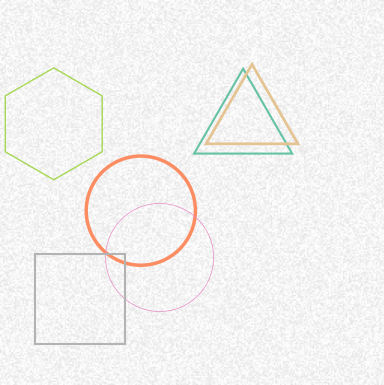[{"shape": "triangle", "thickness": 1.5, "radius": 0.73, "center": [0.632, 0.675]}, {"shape": "circle", "thickness": 2.5, "radius": 0.71, "center": [0.366, 0.453]}, {"shape": "circle", "thickness": 0.5, "radius": 0.7, "center": [0.415, 0.331]}, {"shape": "hexagon", "thickness": 1, "radius": 0.73, "center": [0.14, 0.678]}, {"shape": "triangle", "thickness": 2, "radius": 0.69, "center": [0.655, 0.695]}, {"shape": "square", "thickness": 1.5, "radius": 0.59, "center": [0.209, 0.223]}]